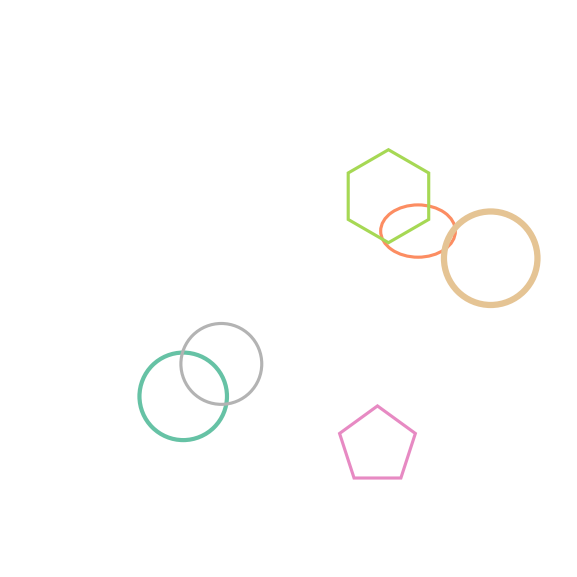[{"shape": "circle", "thickness": 2, "radius": 0.38, "center": [0.317, 0.313]}, {"shape": "oval", "thickness": 1.5, "radius": 0.32, "center": [0.724, 0.599]}, {"shape": "pentagon", "thickness": 1.5, "radius": 0.35, "center": [0.654, 0.227]}, {"shape": "hexagon", "thickness": 1.5, "radius": 0.4, "center": [0.673, 0.659]}, {"shape": "circle", "thickness": 3, "radius": 0.4, "center": [0.85, 0.552]}, {"shape": "circle", "thickness": 1.5, "radius": 0.35, "center": [0.383, 0.369]}]